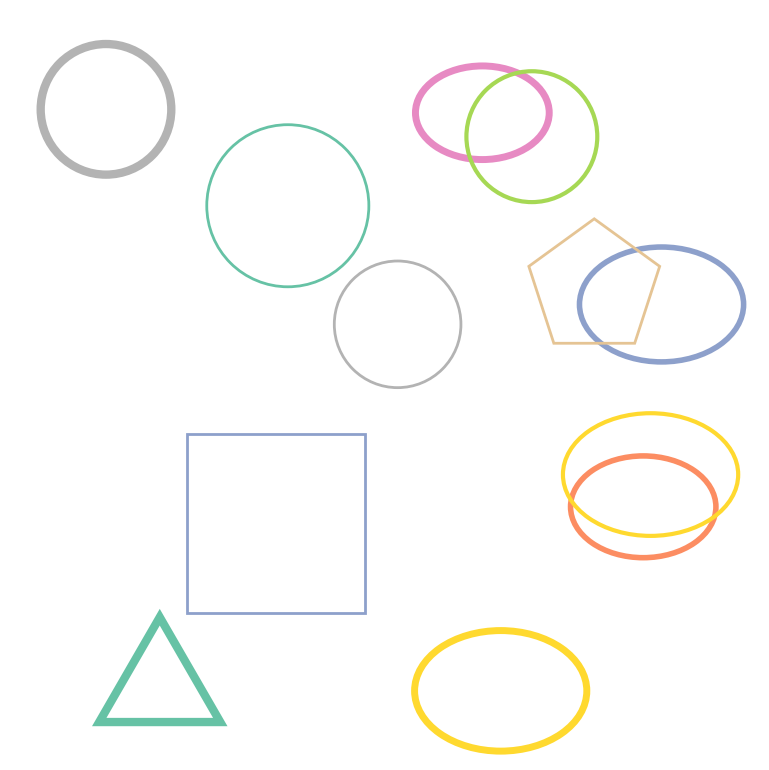[{"shape": "triangle", "thickness": 3, "radius": 0.45, "center": [0.207, 0.108]}, {"shape": "circle", "thickness": 1, "radius": 0.53, "center": [0.374, 0.733]}, {"shape": "oval", "thickness": 2, "radius": 0.47, "center": [0.835, 0.342]}, {"shape": "oval", "thickness": 2, "radius": 0.53, "center": [0.859, 0.605]}, {"shape": "square", "thickness": 1, "radius": 0.58, "center": [0.358, 0.321]}, {"shape": "oval", "thickness": 2.5, "radius": 0.43, "center": [0.626, 0.854]}, {"shape": "circle", "thickness": 1.5, "radius": 0.42, "center": [0.691, 0.823]}, {"shape": "oval", "thickness": 1.5, "radius": 0.57, "center": [0.845, 0.384]}, {"shape": "oval", "thickness": 2.5, "radius": 0.56, "center": [0.65, 0.103]}, {"shape": "pentagon", "thickness": 1, "radius": 0.45, "center": [0.772, 0.626]}, {"shape": "circle", "thickness": 3, "radius": 0.42, "center": [0.138, 0.858]}, {"shape": "circle", "thickness": 1, "radius": 0.41, "center": [0.516, 0.579]}]